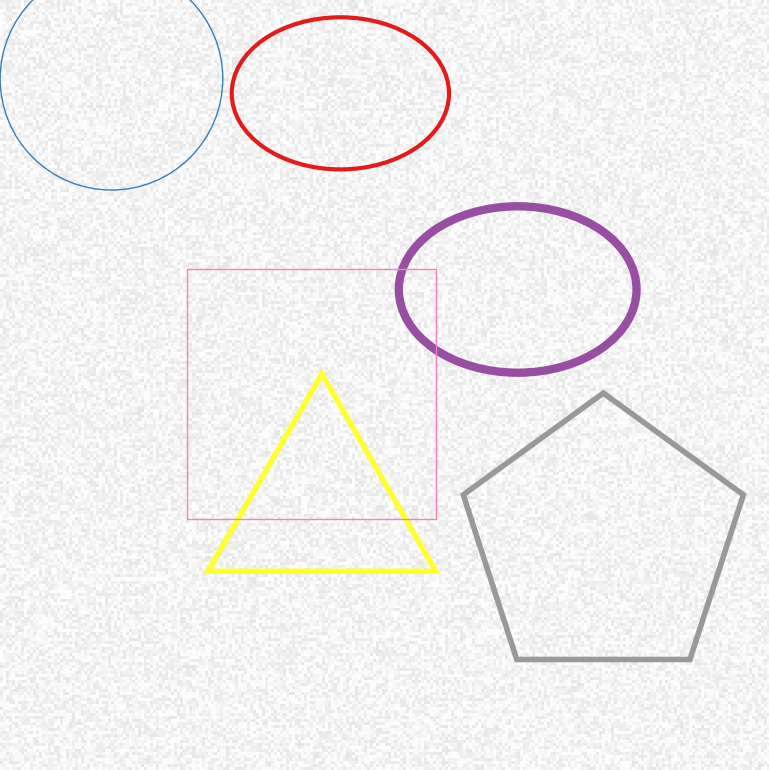[{"shape": "oval", "thickness": 1.5, "radius": 0.71, "center": [0.442, 0.879]}, {"shape": "circle", "thickness": 0.5, "radius": 0.72, "center": [0.145, 0.898]}, {"shape": "oval", "thickness": 3, "radius": 0.77, "center": [0.672, 0.624]}, {"shape": "triangle", "thickness": 2, "radius": 0.85, "center": [0.418, 0.344]}, {"shape": "square", "thickness": 0.5, "radius": 0.81, "center": [0.404, 0.488]}, {"shape": "pentagon", "thickness": 2, "radius": 0.96, "center": [0.784, 0.298]}]